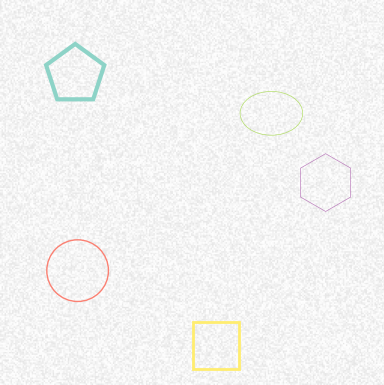[{"shape": "pentagon", "thickness": 3, "radius": 0.4, "center": [0.195, 0.806]}, {"shape": "circle", "thickness": 1, "radius": 0.4, "center": [0.202, 0.297]}, {"shape": "oval", "thickness": 0.5, "radius": 0.41, "center": [0.705, 0.706]}, {"shape": "hexagon", "thickness": 0.5, "radius": 0.38, "center": [0.846, 0.526]}, {"shape": "square", "thickness": 2, "radius": 0.3, "center": [0.561, 0.103]}]